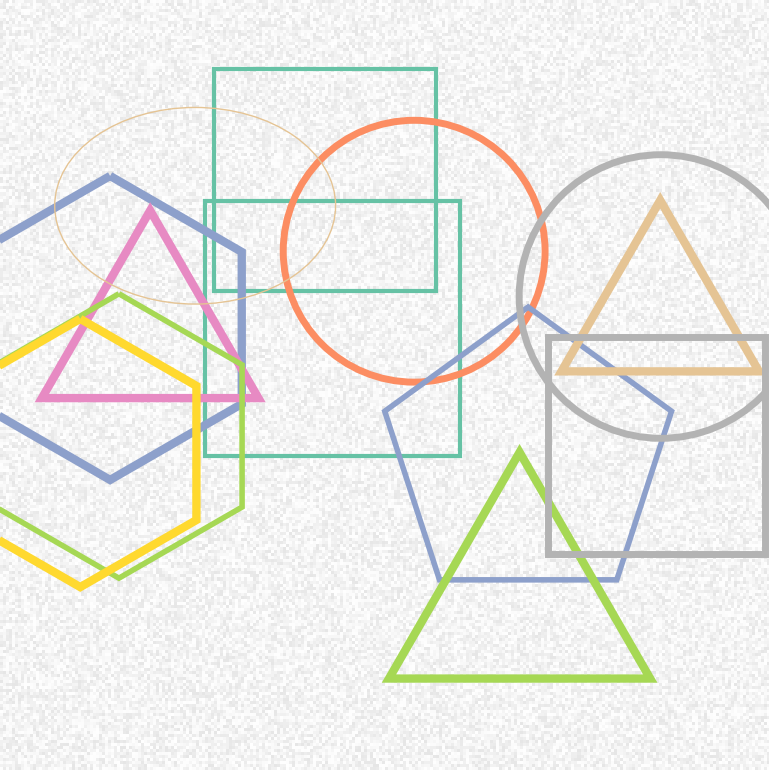[{"shape": "square", "thickness": 1.5, "radius": 0.83, "center": [0.431, 0.573]}, {"shape": "square", "thickness": 1.5, "radius": 0.72, "center": [0.422, 0.766]}, {"shape": "circle", "thickness": 2.5, "radius": 0.85, "center": [0.538, 0.674]}, {"shape": "hexagon", "thickness": 3, "radius": 0.99, "center": [0.143, 0.574]}, {"shape": "pentagon", "thickness": 2, "radius": 0.98, "center": [0.686, 0.405]}, {"shape": "triangle", "thickness": 3, "radius": 0.81, "center": [0.195, 0.564]}, {"shape": "hexagon", "thickness": 2, "radius": 0.92, "center": [0.154, 0.434]}, {"shape": "triangle", "thickness": 3, "radius": 0.98, "center": [0.675, 0.217]}, {"shape": "hexagon", "thickness": 3, "radius": 0.87, "center": [0.104, 0.412]}, {"shape": "oval", "thickness": 0.5, "radius": 0.91, "center": [0.253, 0.733]}, {"shape": "triangle", "thickness": 3, "radius": 0.74, "center": [0.857, 0.592]}, {"shape": "square", "thickness": 2.5, "radius": 0.7, "center": [0.853, 0.421]}, {"shape": "circle", "thickness": 2.5, "radius": 0.92, "center": [0.858, 0.615]}]